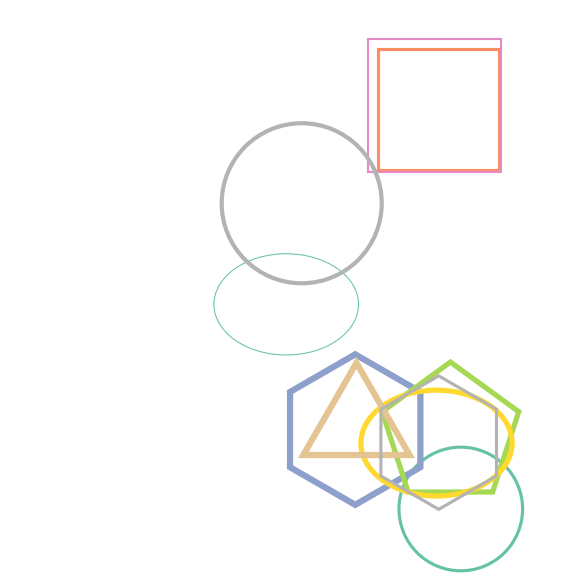[{"shape": "oval", "thickness": 0.5, "radius": 0.63, "center": [0.496, 0.472]}, {"shape": "circle", "thickness": 1.5, "radius": 0.54, "center": [0.798, 0.118]}, {"shape": "square", "thickness": 1.5, "radius": 0.52, "center": [0.76, 0.81]}, {"shape": "hexagon", "thickness": 3, "radius": 0.65, "center": [0.615, 0.255]}, {"shape": "square", "thickness": 1, "radius": 0.58, "center": [0.752, 0.816]}, {"shape": "pentagon", "thickness": 2.5, "radius": 0.62, "center": [0.78, 0.248]}, {"shape": "oval", "thickness": 2.5, "radius": 0.65, "center": [0.756, 0.232]}, {"shape": "triangle", "thickness": 3, "radius": 0.53, "center": [0.617, 0.264]}, {"shape": "hexagon", "thickness": 1.5, "radius": 0.58, "center": [0.76, 0.233]}, {"shape": "circle", "thickness": 2, "radius": 0.69, "center": [0.522, 0.647]}]